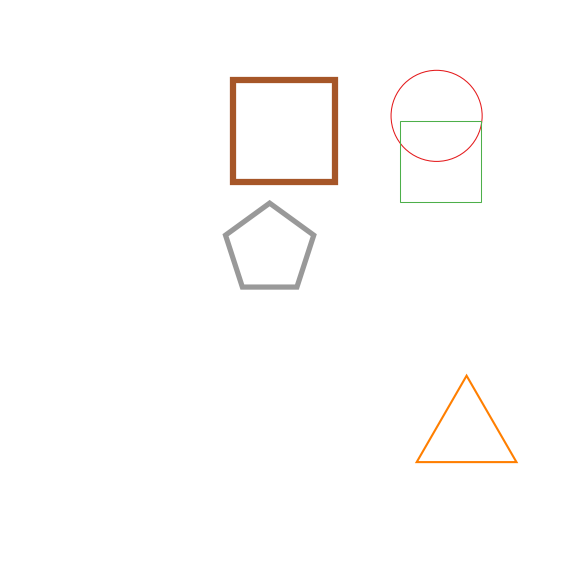[{"shape": "circle", "thickness": 0.5, "radius": 0.39, "center": [0.756, 0.799]}, {"shape": "square", "thickness": 0.5, "radius": 0.35, "center": [0.762, 0.719]}, {"shape": "triangle", "thickness": 1, "radius": 0.5, "center": [0.808, 0.249]}, {"shape": "square", "thickness": 3, "radius": 0.44, "center": [0.492, 0.772]}, {"shape": "pentagon", "thickness": 2.5, "radius": 0.4, "center": [0.467, 0.567]}]